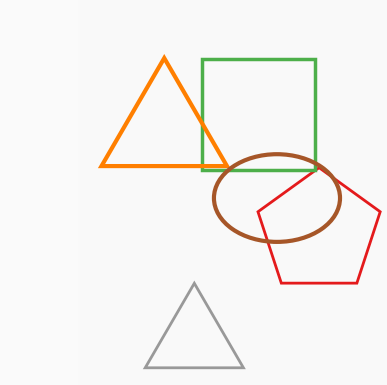[{"shape": "pentagon", "thickness": 2, "radius": 0.83, "center": [0.823, 0.399]}, {"shape": "square", "thickness": 2.5, "radius": 0.73, "center": [0.667, 0.703]}, {"shape": "triangle", "thickness": 3, "radius": 0.93, "center": [0.424, 0.662]}, {"shape": "oval", "thickness": 3, "radius": 0.81, "center": [0.715, 0.486]}, {"shape": "triangle", "thickness": 2, "radius": 0.73, "center": [0.501, 0.118]}]